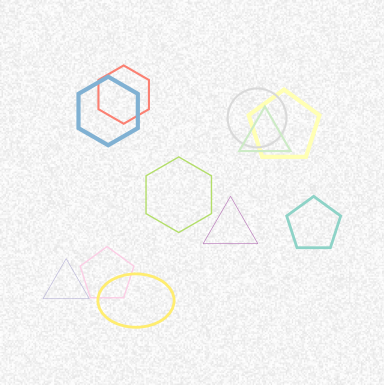[{"shape": "pentagon", "thickness": 2, "radius": 0.37, "center": [0.815, 0.416]}, {"shape": "pentagon", "thickness": 3, "radius": 0.48, "center": [0.738, 0.671]}, {"shape": "triangle", "thickness": 0.5, "radius": 0.35, "center": [0.172, 0.259]}, {"shape": "hexagon", "thickness": 1.5, "radius": 0.38, "center": [0.321, 0.754]}, {"shape": "hexagon", "thickness": 3, "radius": 0.44, "center": [0.281, 0.712]}, {"shape": "hexagon", "thickness": 1, "radius": 0.49, "center": [0.464, 0.494]}, {"shape": "pentagon", "thickness": 1, "radius": 0.37, "center": [0.278, 0.286]}, {"shape": "circle", "thickness": 1.5, "radius": 0.38, "center": [0.668, 0.694]}, {"shape": "triangle", "thickness": 0.5, "radius": 0.41, "center": [0.599, 0.408]}, {"shape": "triangle", "thickness": 1.5, "radius": 0.39, "center": [0.688, 0.646]}, {"shape": "oval", "thickness": 2, "radius": 0.5, "center": [0.353, 0.219]}]